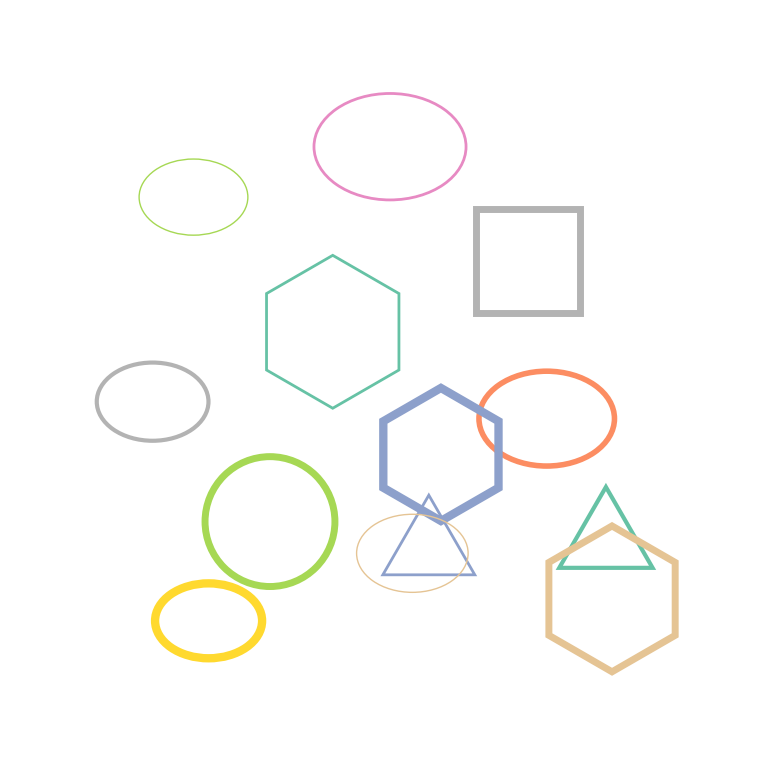[{"shape": "hexagon", "thickness": 1, "radius": 0.5, "center": [0.432, 0.569]}, {"shape": "triangle", "thickness": 1.5, "radius": 0.35, "center": [0.787, 0.298]}, {"shape": "oval", "thickness": 2, "radius": 0.44, "center": [0.71, 0.456]}, {"shape": "triangle", "thickness": 1, "radius": 0.34, "center": [0.557, 0.288]}, {"shape": "hexagon", "thickness": 3, "radius": 0.43, "center": [0.573, 0.41]}, {"shape": "oval", "thickness": 1, "radius": 0.49, "center": [0.507, 0.809]}, {"shape": "oval", "thickness": 0.5, "radius": 0.35, "center": [0.251, 0.744]}, {"shape": "circle", "thickness": 2.5, "radius": 0.42, "center": [0.351, 0.323]}, {"shape": "oval", "thickness": 3, "radius": 0.35, "center": [0.271, 0.194]}, {"shape": "oval", "thickness": 0.5, "radius": 0.36, "center": [0.536, 0.281]}, {"shape": "hexagon", "thickness": 2.5, "radius": 0.47, "center": [0.795, 0.222]}, {"shape": "square", "thickness": 2.5, "radius": 0.34, "center": [0.686, 0.661]}, {"shape": "oval", "thickness": 1.5, "radius": 0.36, "center": [0.198, 0.478]}]